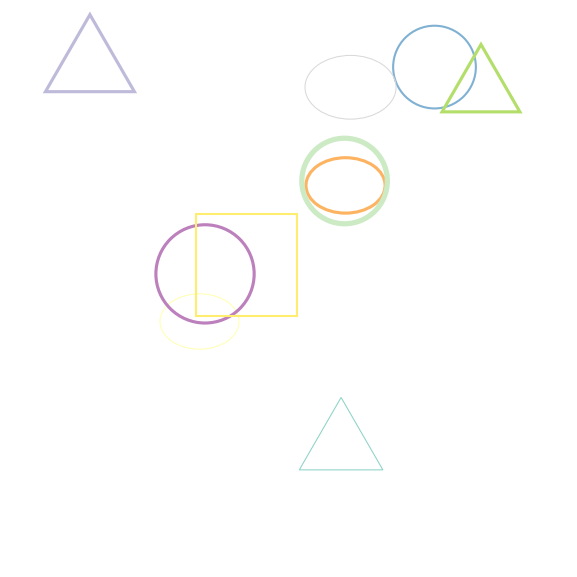[{"shape": "triangle", "thickness": 0.5, "radius": 0.42, "center": [0.591, 0.227]}, {"shape": "oval", "thickness": 0.5, "radius": 0.34, "center": [0.345, 0.442]}, {"shape": "triangle", "thickness": 1.5, "radius": 0.44, "center": [0.156, 0.885]}, {"shape": "circle", "thickness": 1, "radius": 0.36, "center": [0.752, 0.883]}, {"shape": "oval", "thickness": 1.5, "radius": 0.34, "center": [0.598, 0.678]}, {"shape": "triangle", "thickness": 1.5, "radius": 0.39, "center": [0.833, 0.844]}, {"shape": "oval", "thickness": 0.5, "radius": 0.39, "center": [0.607, 0.848]}, {"shape": "circle", "thickness": 1.5, "radius": 0.43, "center": [0.355, 0.525]}, {"shape": "circle", "thickness": 2.5, "radius": 0.37, "center": [0.597, 0.686]}, {"shape": "square", "thickness": 1, "radius": 0.44, "center": [0.427, 0.54]}]